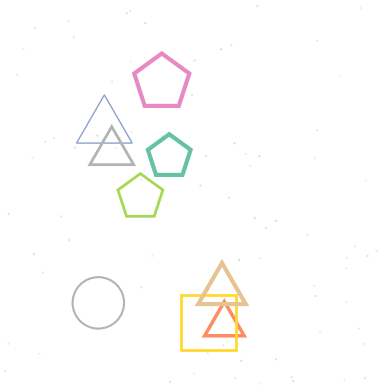[{"shape": "pentagon", "thickness": 3, "radius": 0.29, "center": [0.44, 0.593]}, {"shape": "triangle", "thickness": 2.5, "radius": 0.3, "center": [0.583, 0.157]}, {"shape": "triangle", "thickness": 1, "radius": 0.42, "center": [0.271, 0.67]}, {"shape": "pentagon", "thickness": 3, "radius": 0.38, "center": [0.42, 0.786]}, {"shape": "pentagon", "thickness": 2, "radius": 0.31, "center": [0.365, 0.488]}, {"shape": "square", "thickness": 2, "radius": 0.35, "center": [0.541, 0.162]}, {"shape": "triangle", "thickness": 3, "radius": 0.36, "center": [0.577, 0.246]}, {"shape": "triangle", "thickness": 2, "radius": 0.33, "center": [0.29, 0.605]}, {"shape": "circle", "thickness": 1.5, "radius": 0.33, "center": [0.255, 0.213]}]